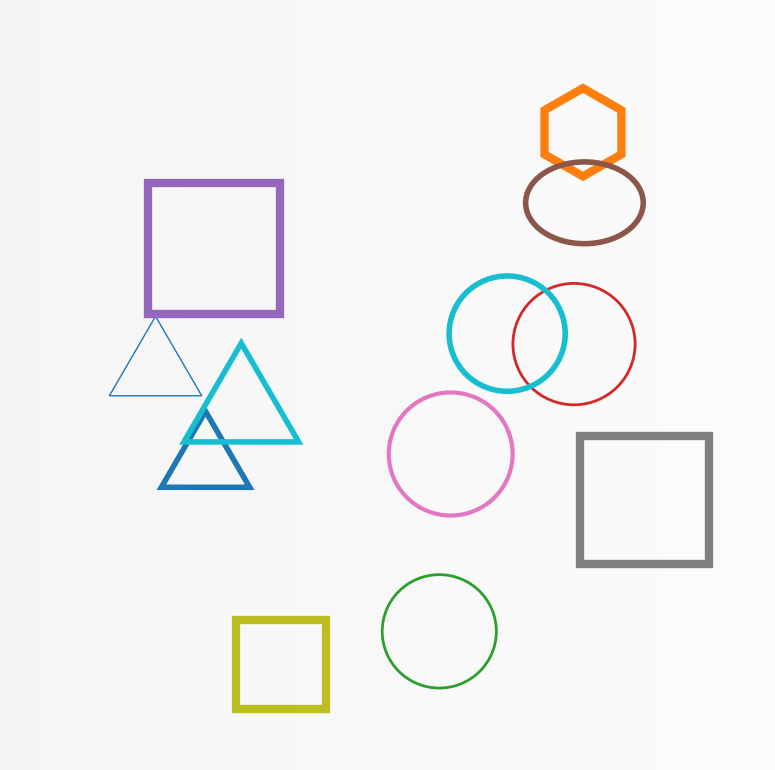[{"shape": "triangle", "thickness": 2, "radius": 0.33, "center": [0.265, 0.4]}, {"shape": "triangle", "thickness": 0.5, "radius": 0.34, "center": [0.201, 0.52]}, {"shape": "hexagon", "thickness": 3, "radius": 0.29, "center": [0.752, 0.828]}, {"shape": "circle", "thickness": 1, "radius": 0.37, "center": [0.567, 0.18]}, {"shape": "circle", "thickness": 1, "radius": 0.39, "center": [0.741, 0.553]}, {"shape": "square", "thickness": 3, "radius": 0.43, "center": [0.276, 0.677]}, {"shape": "oval", "thickness": 2, "radius": 0.38, "center": [0.754, 0.737]}, {"shape": "circle", "thickness": 1.5, "radius": 0.4, "center": [0.582, 0.41]}, {"shape": "square", "thickness": 3, "radius": 0.42, "center": [0.831, 0.35]}, {"shape": "square", "thickness": 3, "radius": 0.29, "center": [0.363, 0.137]}, {"shape": "triangle", "thickness": 2, "radius": 0.43, "center": [0.311, 0.469]}, {"shape": "circle", "thickness": 2, "radius": 0.37, "center": [0.654, 0.567]}]